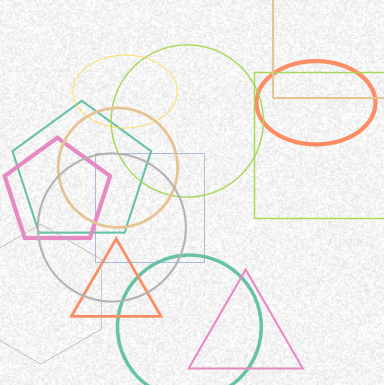[{"shape": "pentagon", "thickness": 1.5, "radius": 0.95, "center": [0.212, 0.549]}, {"shape": "circle", "thickness": 2.5, "radius": 0.93, "center": [0.492, 0.151]}, {"shape": "oval", "thickness": 3, "radius": 0.77, "center": [0.821, 0.733]}, {"shape": "triangle", "thickness": 2, "radius": 0.67, "center": [0.302, 0.246]}, {"shape": "square", "thickness": 0.5, "radius": 0.71, "center": [0.389, 0.461]}, {"shape": "triangle", "thickness": 1.5, "radius": 0.86, "center": [0.638, 0.128]}, {"shape": "pentagon", "thickness": 3, "radius": 0.72, "center": [0.149, 0.498]}, {"shape": "circle", "thickness": 1, "radius": 0.99, "center": [0.486, 0.686]}, {"shape": "square", "thickness": 1, "radius": 0.95, "center": [0.848, 0.623]}, {"shape": "oval", "thickness": 0.5, "radius": 0.68, "center": [0.325, 0.762]}, {"shape": "square", "thickness": 1.5, "radius": 0.74, "center": [0.857, 0.894]}, {"shape": "circle", "thickness": 2, "radius": 0.78, "center": [0.306, 0.564]}, {"shape": "hexagon", "thickness": 0.5, "radius": 0.91, "center": [0.106, 0.236]}, {"shape": "circle", "thickness": 1.5, "radius": 0.96, "center": [0.291, 0.409]}]